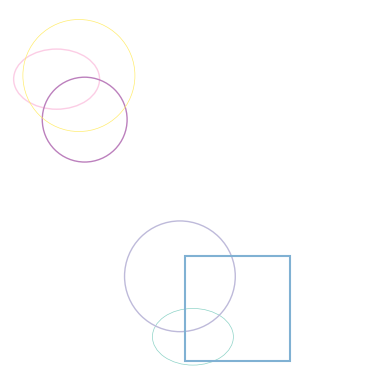[{"shape": "oval", "thickness": 0.5, "radius": 0.53, "center": [0.501, 0.125]}, {"shape": "circle", "thickness": 1, "radius": 0.72, "center": [0.467, 0.282]}, {"shape": "square", "thickness": 1.5, "radius": 0.68, "center": [0.617, 0.199]}, {"shape": "oval", "thickness": 1, "radius": 0.56, "center": [0.147, 0.794]}, {"shape": "circle", "thickness": 1, "radius": 0.55, "center": [0.22, 0.689]}, {"shape": "circle", "thickness": 0.5, "radius": 0.73, "center": [0.205, 0.804]}]